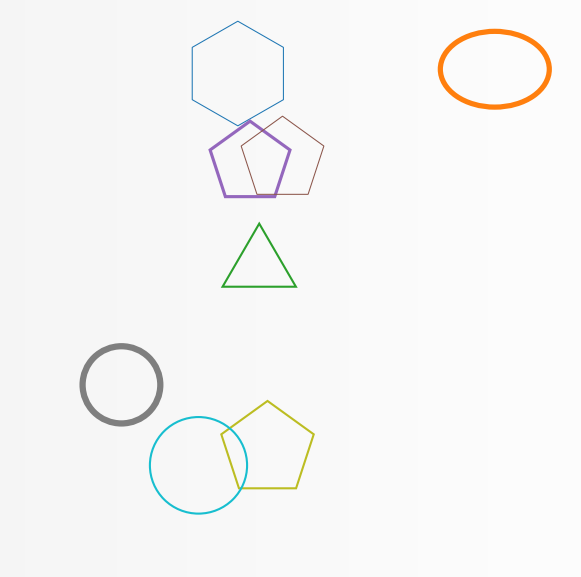[{"shape": "hexagon", "thickness": 0.5, "radius": 0.45, "center": [0.409, 0.872]}, {"shape": "oval", "thickness": 2.5, "radius": 0.47, "center": [0.851, 0.879]}, {"shape": "triangle", "thickness": 1, "radius": 0.36, "center": [0.446, 0.539]}, {"shape": "pentagon", "thickness": 1.5, "radius": 0.36, "center": [0.43, 0.717]}, {"shape": "pentagon", "thickness": 0.5, "radius": 0.37, "center": [0.486, 0.723]}, {"shape": "circle", "thickness": 3, "radius": 0.33, "center": [0.209, 0.333]}, {"shape": "pentagon", "thickness": 1, "radius": 0.42, "center": [0.46, 0.221]}, {"shape": "circle", "thickness": 1, "radius": 0.42, "center": [0.341, 0.193]}]